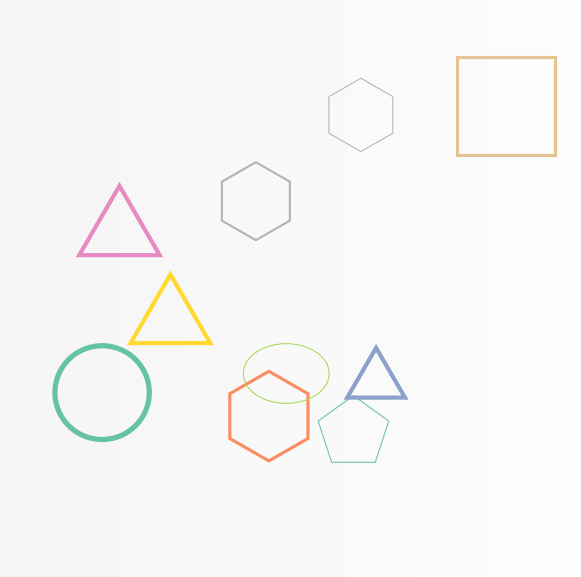[{"shape": "pentagon", "thickness": 0.5, "radius": 0.32, "center": [0.608, 0.25]}, {"shape": "circle", "thickness": 2.5, "radius": 0.41, "center": [0.176, 0.319]}, {"shape": "hexagon", "thickness": 1.5, "radius": 0.39, "center": [0.463, 0.279]}, {"shape": "triangle", "thickness": 2, "radius": 0.29, "center": [0.647, 0.339]}, {"shape": "triangle", "thickness": 2, "radius": 0.4, "center": [0.206, 0.597]}, {"shape": "oval", "thickness": 0.5, "radius": 0.37, "center": [0.492, 0.352]}, {"shape": "triangle", "thickness": 2, "radius": 0.4, "center": [0.293, 0.445]}, {"shape": "square", "thickness": 1.5, "radius": 0.42, "center": [0.87, 0.816]}, {"shape": "hexagon", "thickness": 0.5, "radius": 0.32, "center": [0.621, 0.8]}, {"shape": "hexagon", "thickness": 1, "radius": 0.34, "center": [0.44, 0.651]}]